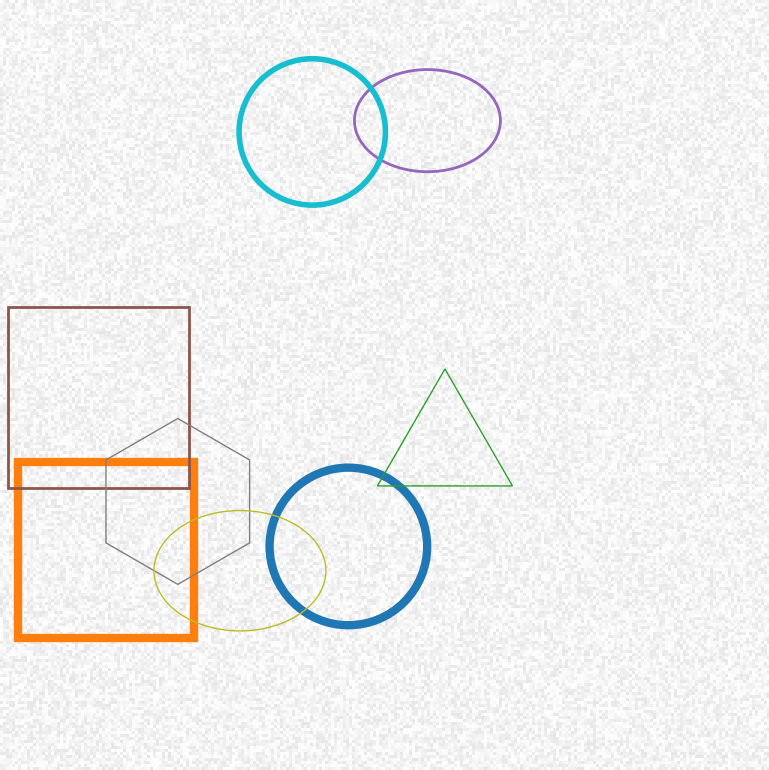[{"shape": "circle", "thickness": 3, "radius": 0.51, "center": [0.452, 0.29]}, {"shape": "square", "thickness": 3, "radius": 0.57, "center": [0.138, 0.286]}, {"shape": "triangle", "thickness": 0.5, "radius": 0.51, "center": [0.578, 0.42]}, {"shape": "oval", "thickness": 1, "radius": 0.47, "center": [0.555, 0.843]}, {"shape": "square", "thickness": 1, "radius": 0.59, "center": [0.128, 0.484]}, {"shape": "hexagon", "thickness": 0.5, "radius": 0.54, "center": [0.231, 0.349]}, {"shape": "oval", "thickness": 0.5, "radius": 0.56, "center": [0.312, 0.259]}, {"shape": "circle", "thickness": 2, "radius": 0.48, "center": [0.406, 0.829]}]